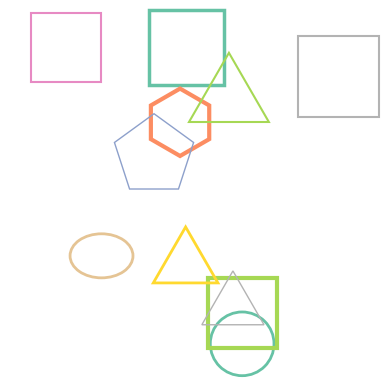[{"shape": "circle", "thickness": 2, "radius": 0.41, "center": [0.629, 0.107]}, {"shape": "square", "thickness": 2.5, "radius": 0.49, "center": [0.484, 0.876]}, {"shape": "hexagon", "thickness": 3, "radius": 0.44, "center": [0.468, 0.682]}, {"shape": "pentagon", "thickness": 1, "radius": 0.54, "center": [0.4, 0.597]}, {"shape": "square", "thickness": 1.5, "radius": 0.45, "center": [0.171, 0.876]}, {"shape": "square", "thickness": 3, "radius": 0.45, "center": [0.631, 0.187]}, {"shape": "triangle", "thickness": 1.5, "radius": 0.6, "center": [0.595, 0.743]}, {"shape": "triangle", "thickness": 2, "radius": 0.48, "center": [0.482, 0.314]}, {"shape": "oval", "thickness": 2, "radius": 0.41, "center": [0.264, 0.336]}, {"shape": "square", "thickness": 1.5, "radius": 0.53, "center": [0.879, 0.801]}, {"shape": "triangle", "thickness": 1, "radius": 0.47, "center": [0.605, 0.203]}]